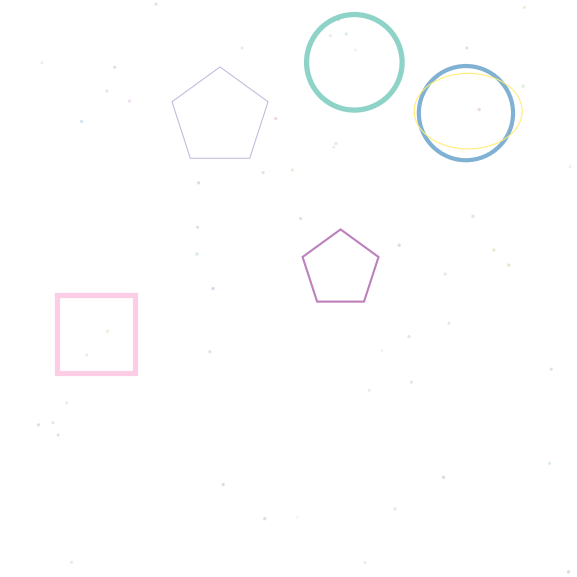[{"shape": "circle", "thickness": 2.5, "radius": 0.41, "center": [0.614, 0.891]}, {"shape": "pentagon", "thickness": 0.5, "radius": 0.44, "center": [0.381, 0.796]}, {"shape": "circle", "thickness": 2, "radius": 0.41, "center": [0.807, 0.803]}, {"shape": "square", "thickness": 2.5, "radius": 0.34, "center": [0.166, 0.42]}, {"shape": "pentagon", "thickness": 1, "radius": 0.35, "center": [0.59, 0.533]}, {"shape": "oval", "thickness": 0.5, "radius": 0.47, "center": [0.811, 0.807]}]